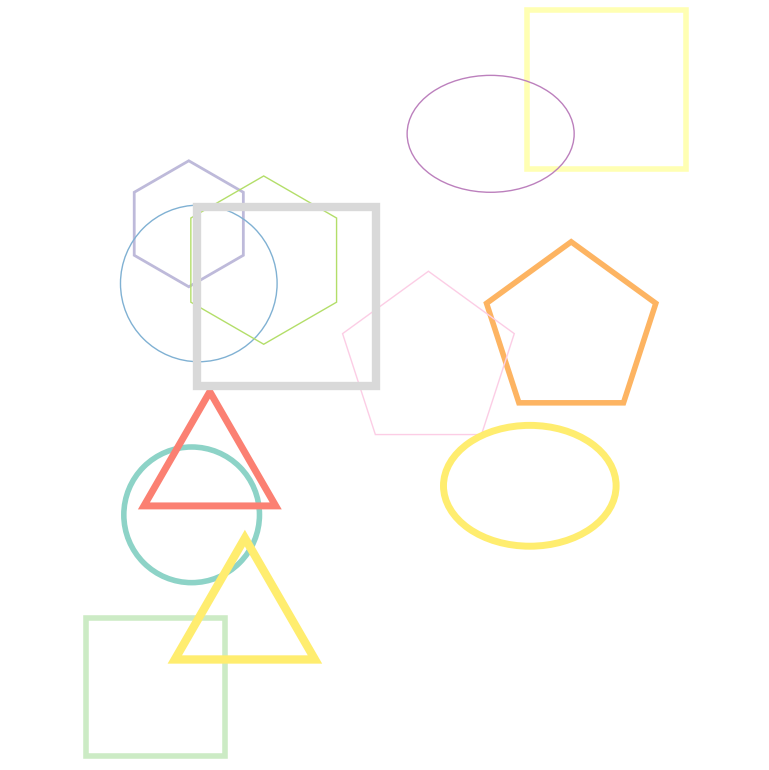[{"shape": "circle", "thickness": 2, "radius": 0.44, "center": [0.249, 0.331]}, {"shape": "square", "thickness": 2, "radius": 0.52, "center": [0.787, 0.884]}, {"shape": "hexagon", "thickness": 1, "radius": 0.41, "center": [0.245, 0.709]}, {"shape": "triangle", "thickness": 2.5, "radius": 0.49, "center": [0.272, 0.392]}, {"shape": "circle", "thickness": 0.5, "radius": 0.51, "center": [0.258, 0.632]}, {"shape": "pentagon", "thickness": 2, "radius": 0.58, "center": [0.742, 0.57]}, {"shape": "hexagon", "thickness": 0.5, "radius": 0.55, "center": [0.342, 0.662]}, {"shape": "pentagon", "thickness": 0.5, "radius": 0.59, "center": [0.556, 0.53]}, {"shape": "square", "thickness": 3, "radius": 0.58, "center": [0.372, 0.615]}, {"shape": "oval", "thickness": 0.5, "radius": 0.54, "center": [0.637, 0.826]}, {"shape": "square", "thickness": 2, "radius": 0.45, "center": [0.202, 0.108]}, {"shape": "oval", "thickness": 2.5, "radius": 0.56, "center": [0.688, 0.369]}, {"shape": "triangle", "thickness": 3, "radius": 0.53, "center": [0.318, 0.196]}]